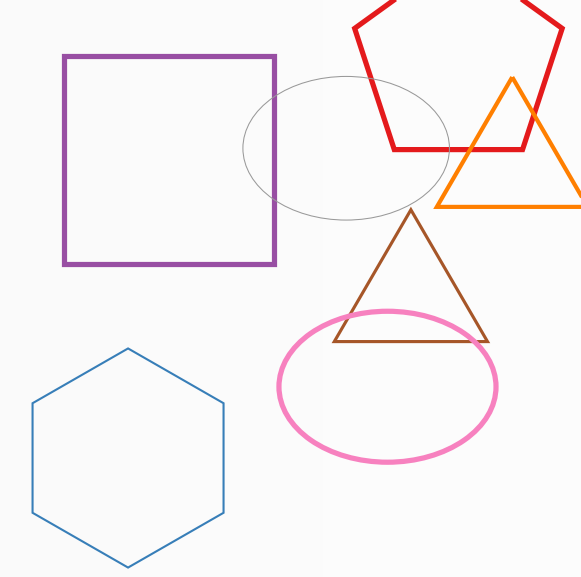[{"shape": "pentagon", "thickness": 2.5, "radius": 0.94, "center": [0.789, 0.892]}, {"shape": "hexagon", "thickness": 1, "radius": 0.95, "center": [0.22, 0.206]}, {"shape": "square", "thickness": 2.5, "radius": 0.9, "center": [0.291, 0.722]}, {"shape": "triangle", "thickness": 2, "radius": 0.75, "center": [0.881, 0.716]}, {"shape": "triangle", "thickness": 1.5, "radius": 0.76, "center": [0.707, 0.484]}, {"shape": "oval", "thickness": 2.5, "radius": 0.93, "center": [0.667, 0.329]}, {"shape": "oval", "thickness": 0.5, "radius": 0.89, "center": [0.596, 0.742]}]